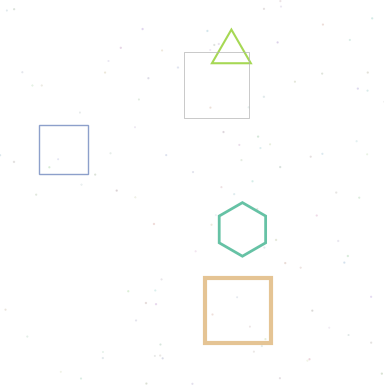[{"shape": "hexagon", "thickness": 2, "radius": 0.35, "center": [0.63, 0.404]}, {"shape": "square", "thickness": 1, "radius": 0.32, "center": [0.166, 0.611]}, {"shape": "triangle", "thickness": 1.5, "radius": 0.29, "center": [0.601, 0.865]}, {"shape": "square", "thickness": 3, "radius": 0.43, "center": [0.618, 0.193]}, {"shape": "square", "thickness": 0.5, "radius": 0.43, "center": [0.563, 0.78]}]